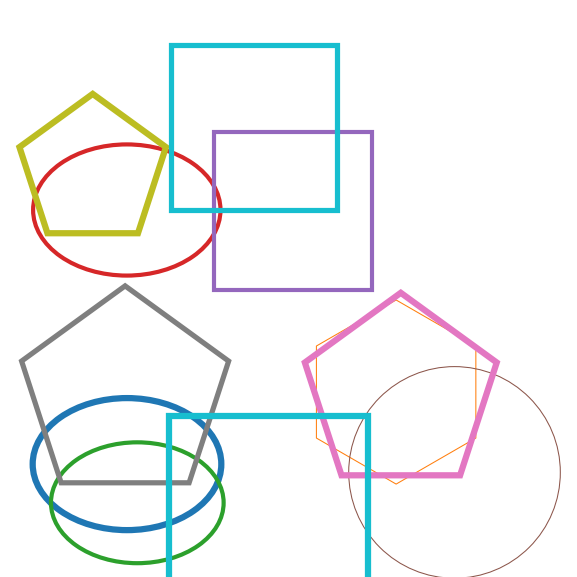[{"shape": "oval", "thickness": 3, "radius": 0.82, "center": [0.22, 0.195]}, {"shape": "hexagon", "thickness": 0.5, "radius": 0.8, "center": [0.686, 0.32]}, {"shape": "oval", "thickness": 2, "radius": 0.75, "center": [0.238, 0.129]}, {"shape": "oval", "thickness": 2, "radius": 0.81, "center": [0.22, 0.636]}, {"shape": "square", "thickness": 2, "radius": 0.69, "center": [0.507, 0.634]}, {"shape": "circle", "thickness": 0.5, "radius": 0.92, "center": [0.787, 0.181]}, {"shape": "pentagon", "thickness": 3, "radius": 0.87, "center": [0.694, 0.317]}, {"shape": "pentagon", "thickness": 2.5, "radius": 0.94, "center": [0.217, 0.316]}, {"shape": "pentagon", "thickness": 3, "radius": 0.67, "center": [0.161, 0.703]}, {"shape": "square", "thickness": 2.5, "radius": 0.72, "center": [0.44, 0.778]}, {"shape": "square", "thickness": 3, "radius": 0.86, "center": [0.465, 0.106]}]